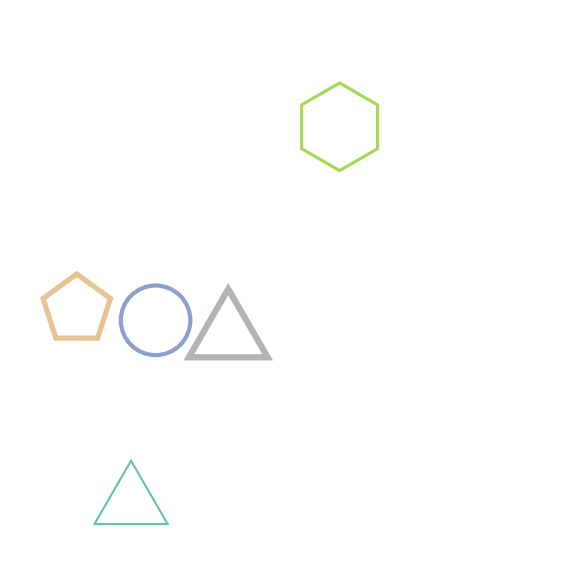[{"shape": "triangle", "thickness": 1, "radius": 0.37, "center": [0.227, 0.128]}, {"shape": "circle", "thickness": 2, "radius": 0.3, "center": [0.269, 0.444]}, {"shape": "hexagon", "thickness": 1.5, "radius": 0.38, "center": [0.588, 0.78]}, {"shape": "pentagon", "thickness": 2.5, "radius": 0.31, "center": [0.133, 0.463]}, {"shape": "triangle", "thickness": 3, "radius": 0.39, "center": [0.395, 0.42]}]